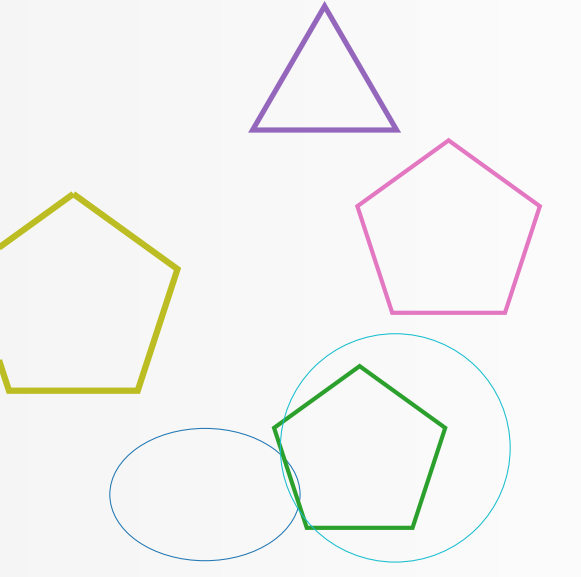[{"shape": "oval", "thickness": 0.5, "radius": 0.82, "center": [0.353, 0.143]}, {"shape": "pentagon", "thickness": 2, "radius": 0.77, "center": [0.619, 0.21]}, {"shape": "triangle", "thickness": 2.5, "radius": 0.72, "center": [0.558, 0.845]}, {"shape": "pentagon", "thickness": 2, "radius": 0.83, "center": [0.772, 0.591]}, {"shape": "pentagon", "thickness": 3, "radius": 0.94, "center": [0.126, 0.475]}, {"shape": "circle", "thickness": 0.5, "radius": 0.99, "center": [0.68, 0.224]}]